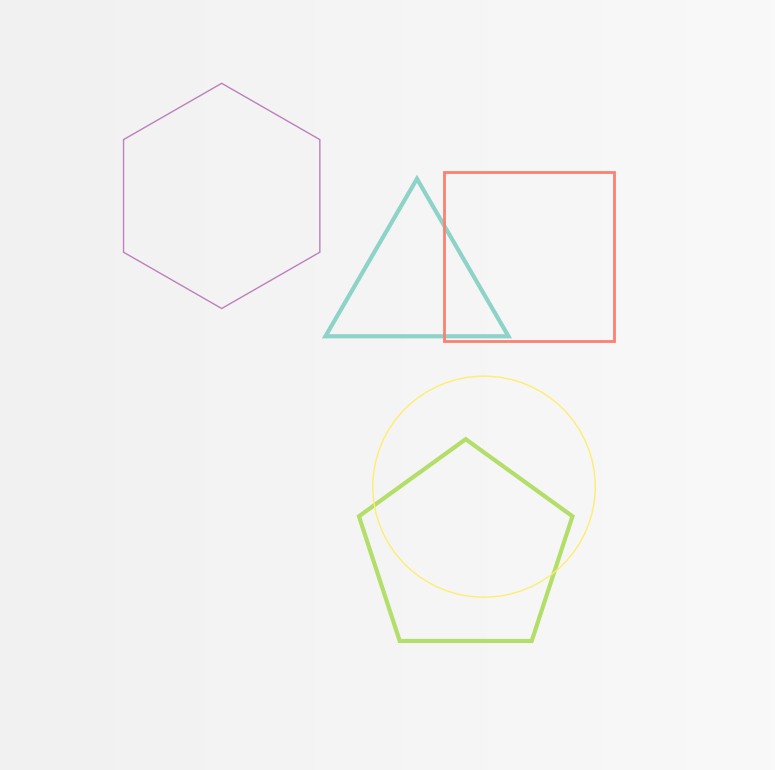[{"shape": "triangle", "thickness": 1.5, "radius": 0.68, "center": [0.538, 0.631]}, {"shape": "square", "thickness": 1, "radius": 0.55, "center": [0.683, 0.667]}, {"shape": "pentagon", "thickness": 1.5, "radius": 0.72, "center": [0.601, 0.285]}, {"shape": "hexagon", "thickness": 0.5, "radius": 0.73, "center": [0.286, 0.746]}, {"shape": "circle", "thickness": 0.5, "radius": 0.72, "center": [0.625, 0.368]}]